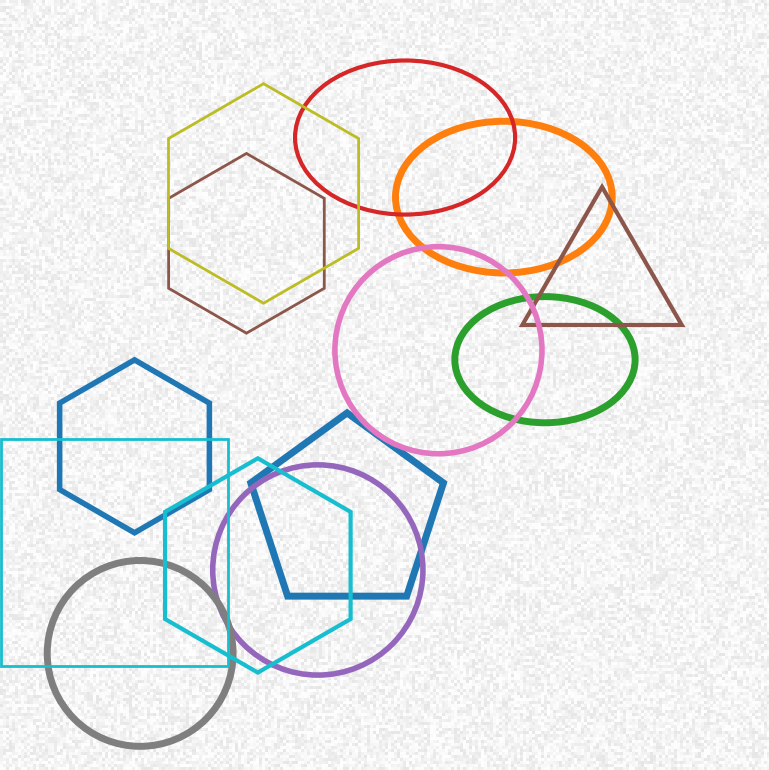[{"shape": "pentagon", "thickness": 2.5, "radius": 0.66, "center": [0.451, 0.332]}, {"shape": "hexagon", "thickness": 2, "radius": 0.56, "center": [0.175, 0.42]}, {"shape": "oval", "thickness": 2.5, "radius": 0.7, "center": [0.654, 0.744]}, {"shape": "oval", "thickness": 2.5, "radius": 0.59, "center": [0.708, 0.533]}, {"shape": "oval", "thickness": 1.5, "radius": 0.71, "center": [0.526, 0.821]}, {"shape": "circle", "thickness": 2, "radius": 0.68, "center": [0.413, 0.26]}, {"shape": "hexagon", "thickness": 1, "radius": 0.58, "center": [0.32, 0.684]}, {"shape": "triangle", "thickness": 1.5, "radius": 0.6, "center": [0.782, 0.638]}, {"shape": "circle", "thickness": 2, "radius": 0.67, "center": [0.569, 0.545]}, {"shape": "circle", "thickness": 2.5, "radius": 0.6, "center": [0.182, 0.151]}, {"shape": "hexagon", "thickness": 1, "radius": 0.71, "center": [0.342, 0.749]}, {"shape": "hexagon", "thickness": 1.5, "radius": 0.7, "center": [0.335, 0.266]}, {"shape": "square", "thickness": 1, "radius": 0.74, "center": [0.149, 0.282]}]